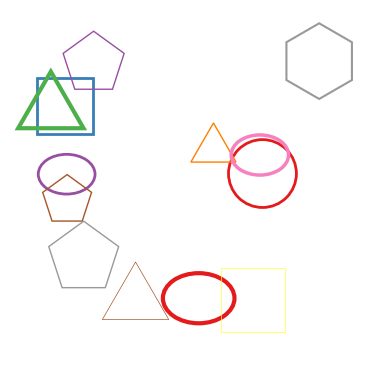[{"shape": "oval", "thickness": 3, "radius": 0.46, "center": [0.516, 0.225]}, {"shape": "circle", "thickness": 2, "radius": 0.44, "center": [0.682, 0.549]}, {"shape": "square", "thickness": 2, "radius": 0.36, "center": [0.168, 0.726]}, {"shape": "triangle", "thickness": 3, "radius": 0.49, "center": [0.132, 0.716]}, {"shape": "pentagon", "thickness": 1, "radius": 0.42, "center": [0.243, 0.836]}, {"shape": "oval", "thickness": 2, "radius": 0.37, "center": [0.173, 0.548]}, {"shape": "triangle", "thickness": 1, "radius": 0.34, "center": [0.554, 0.613]}, {"shape": "square", "thickness": 0.5, "radius": 0.42, "center": [0.657, 0.221]}, {"shape": "triangle", "thickness": 0.5, "radius": 0.5, "center": [0.352, 0.22]}, {"shape": "pentagon", "thickness": 1, "radius": 0.33, "center": [0.174, 0.48]}, {"shape": "oval", "thickness": 2.5, "radius": 0.37, "center": [0.675, 0.597]}, {"shape": "pentagon", "thickness": 1, "radius": 0.48, "center": [0.217, 0.33]}, {"shape": "hexagon", "thickness": 1.5, "radius": 0.49, "center": [0.829, 0.841]}]